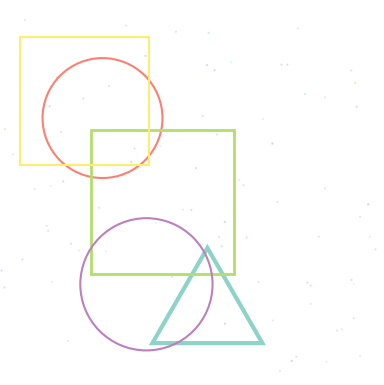[{"shape": "triangle", "thickness": 3, "radius": 0.82, "center": [0.539, 0.191]}, {"shape": "circle", "thickness": 1.5, "radius": 0.78, "center": [0.266, 0.693]}, {"shape": "square", "thickness": 2, "radius": 0.93, "center": [0.422, 0.475]}, {"shape": "circle", "thickness": 1.5, "radius": 0.86, "center": [0.38, 0.262]}, {"shape": "square", "thickness": 1.5, "radius": 0.84, "center": [0.22, 0.737]}]